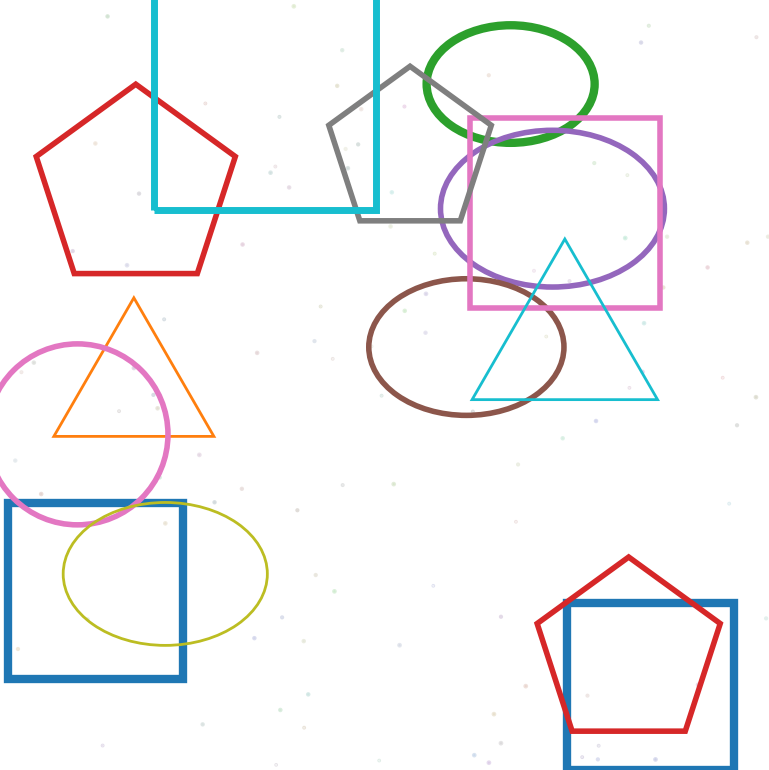[{"shape": "square", "thickness": 3, "radius": 0.57, "center": [0.124, 0.232]}, {"shape": "square", "thickness": 3, "radius": 0.54, "center": [0.845, 0.109]}, {"shape": "triangle", "thickness": 1, "radius": 0.6, "center": [0.174, 0.493]}, {"shape": "oval", "thickness": 3, "radius": 0.55, "center": [0.663, 0.891]}, {"shape": "pentagon", "thickness": 2, "radius": 0.63, "center": [0.816, 0.152]}, {"shape": "pentagon", "thickness": 2, "radius": 0.68, "center": [0.176, 0.755]}, {"shape": "oval", "thickness": 2, "radius": 0.73, "center": [0.717, 0.729]}, {"shape": "oval", "thickness": 2, "radius": 0.63, "center": [0.606, 0.549]}, {"shape": "circle", "thickness": 2, "radius": 0.59, "center": [0.101, 0.436]}, {"shape": "square", "thickness": 2, "radius": 0.62, "center": [0.733, 0.723]}, {"shape": "pentagon", "thickness": 2, "radius": 0.55, "center": [0.533, 0.803]}, {"shape": "oval", "thickness": 1, "radius": 0.66, "center": [0.215, 0.255]}, {"shape": "square", "thickness": 2.5, "radius": 0.72, "center": [0.345, 0.872]}, {"shape": "triangle", "thickness": 1, "radius": 0.7, "center": [0.734, 0.551]}]